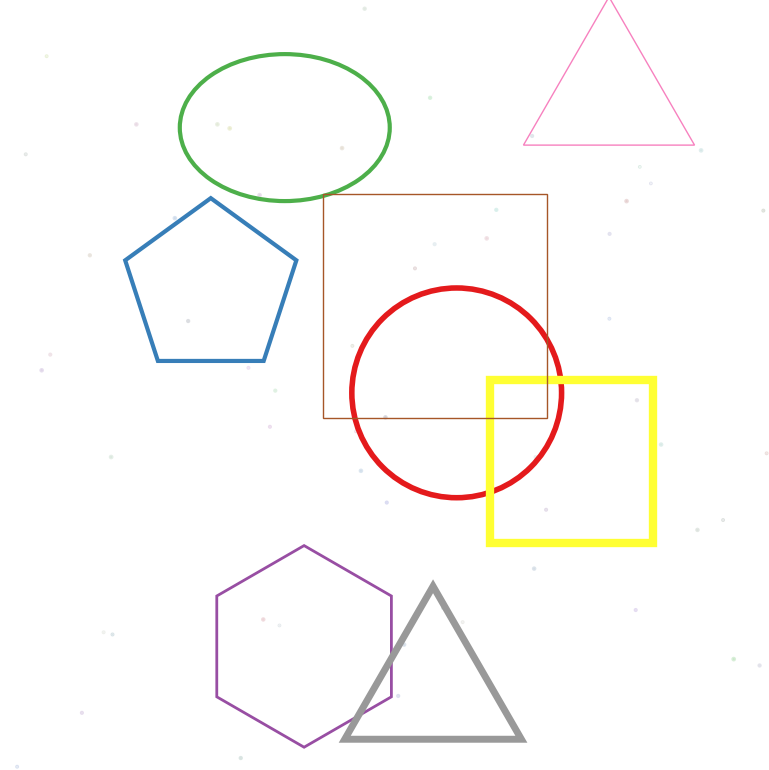[{"shape": "circle", "thickness": 2, "radius": 0.68, "center": [0.593, 0.49]}, {"shape": "pentagon", "thickness": 1.5, "radius": 0.58, "center": [0.274, 0.626]}, {"shape": "oval", "thickness": 1.5, "radius": 0.68, "center": [0.37, 0.834]}, {"shape": "hexagon", "thickness": 1, "radius": 0.65, "center": [0.395, 0.161]}, {"shape": "square", "thickness": 3, "radius": 0.53, "center": [0.742, 0.401]}, {"shape": "square", "thickness": 0.5, "radius": 0.73, "center": [0.565, 0.603]}, {"shape": "triangle", "thickness": 0.5, "radius": 0.64, "center": [0.791, 0.876]}, {"shape": "triangle", "thickness": 2.5, "radius": 0.66, "center": [0.562, 0.106]}]